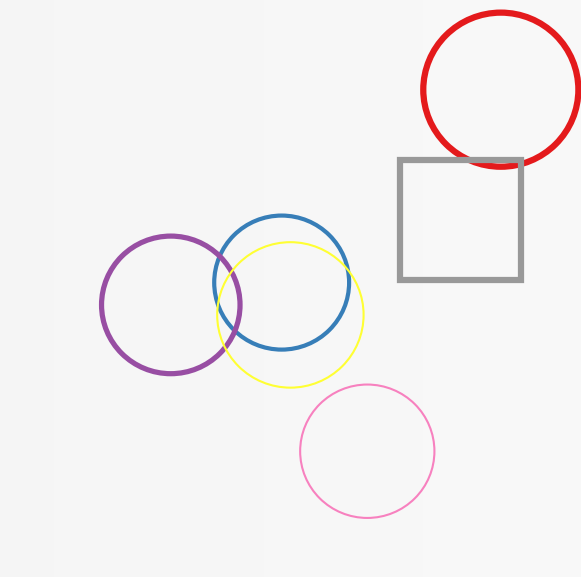[{"shape": "circle", "thickness": 3, "radius": 0.67, "center": [0.862, 0.844]}, {"shape": "circle", "thickness": 2, "radius": 0.58, "center": [0.485, 0.51]}, {"shape": "circle", "thickness": 2.5, "radius": 0.6, "center": [0.294, 0.471]}, {"shape": "circle", "thickness": 1, "radius": 0.63, "center": [0.5, 0.454]}, {"shape": "circle", "thickness": 1, "radius": 0.58, "center": [0.632, 0.218]}, {"shape": "square", "thickness": 3, "radius": 0.52, "center": [0.792, 0.618]}]